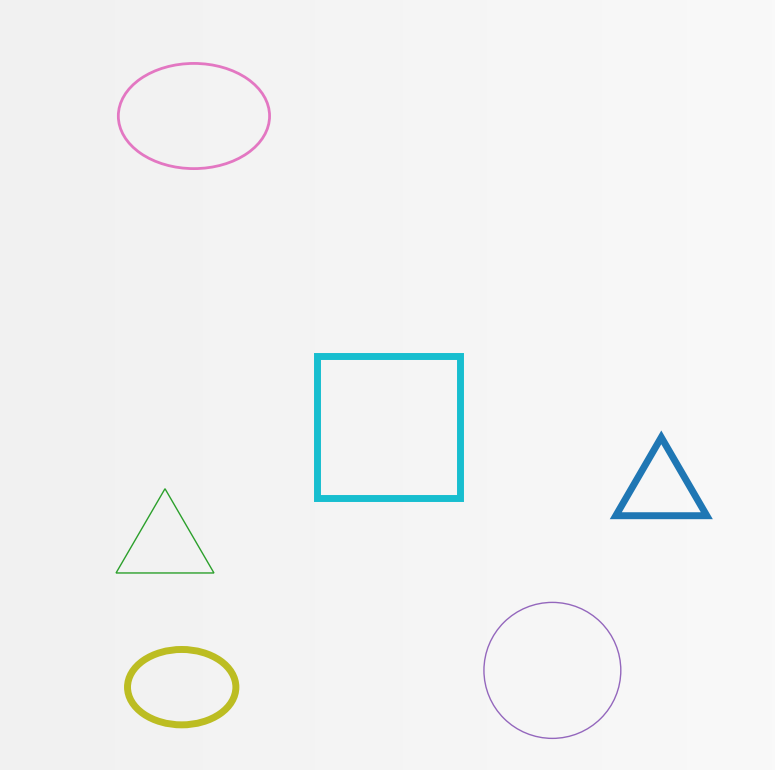[{"shape": "triangle", "thickness": 2.5, "radius": 0.34, "center": [0.853, 0.364]}, {"shape": "triangle", "thickness": 0.5, "radius": 0.36, "center": [0.213, 0.292]}, {"shape": "circle", "thickness": 0.5, "radius": 0.44, "center": [0.713, 0.129]}, {"shape": "oval", "thickness": 1, "radius": 0.49, "center": [0.25, 0.849]}, {"shape": "oval", "thickness": 2.5, "radius": 0.35, "center": [0.234, 0.108]}, {"shape": "square", "thickness": 2.5, "radius": 0.46, "center": [0.501, 0.446]}]